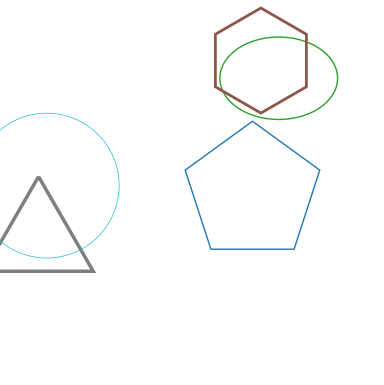[{"shape": "pentagon", "thickness": 1, "radius": 0.92, "center": [0.656, 0.501]}, {"shape": "oval", "thickness": 1, "radius": 0.76, "center": [0.724, 0.797]}, {"shape": "hexagon", "thickness": 2, "radius": 0.68, "center": [0.678, 0.843]}, {"shape": "triangle", "thickness": 2.5, "radius": 0.82, "center": [0.1, 0.377]}, {"shape": "circle", "thickness": 0.5, "radius": 0.94, "center": [0.121, 0.518]}]